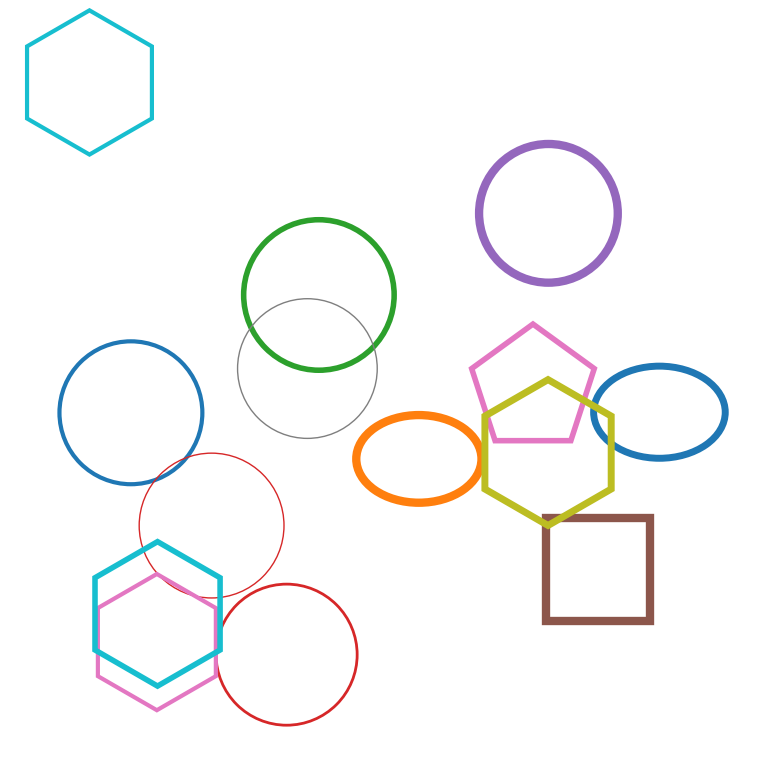[{"shape": "oval", "thickness": 2.5, "radius": 0.43, "center": [0.856, 0.465]}, {"shape": "circle", "thickness": 1.5, "radius": 0.46, "center": [0.17, 0.464]}, {"shape": "oval", "thickness": 3, "radius": 0.41, "center": [0.544, 0.404]}, {"shape": "circle", "thickness": 2, "radius": 0.49, "center": [0.414, 0.617]}, {"shape": "circle", "thickness": 1, "radius": 0.46, "center": [0.372, 0.15]}, {"shape": "circle", "thickness": 0.5, "radius": 0.47, "center": [0.275, 0.317]}, {"shape": "circle", "thickness": 3, "radius": 0.45, "center": [0.712, 0.723]}, {"shape": "square", "thickness": 3, "radius": 0.34, "center": [0.776, 0.26]}, {"shape": "hexagon", "thickness": 1.5, "radius": 0.44, "center": [0.204, 0.166]}, {"shape": "pentagon", "thickness": 2, "radius": 0.42, "center": [0.692, 0.495]}, {"shape": "circle", "thickness": 0.5, "radius": 0.45, "center": [0.399, 0.521]}, {"shape": "hexagon", "thickness": 2.5, "radius": 0.47, "center": [0.712, 0.412]}, {"shape": "hexagon", "thickness": 1.5, "radius": 0.47, "center": [0.116, 0.893]}, {"shape": "hexagon", "thickness": 2, "radius": 0.47, "center": [0.205, 0.203]}]